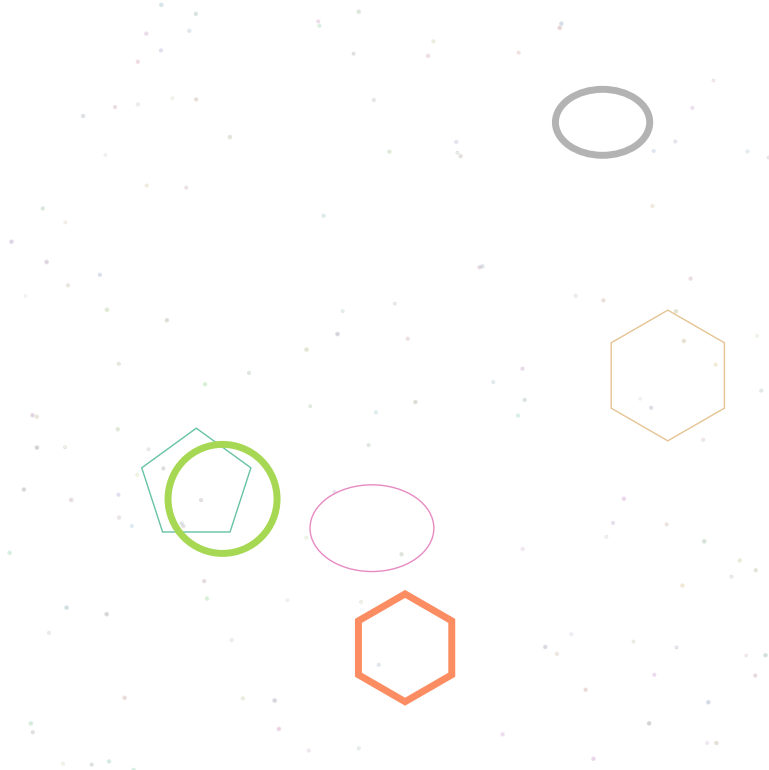[{"shape": "pentagon", "thickness": 0.5, "radius": 0.37, "center": [0.255, 0.369]}, {"shape": "hexagon", "thickness": 2.5, "radius": 0.35, "center": [0.526, 0.159]}, {"shape": "oval", "thickness": 0.5, "radius": 0.4, "center": [0.483, 0.314]}, {"shape": "circle", "thickness": 2.5, "radius": 0.35, "center": [0.289, 0.352]}, {"shape": "hexagon", "thickness": 0.5, "radius": 0.42, "center": [0.867, 0.512]}, {"shape": "oval", "thickness": 2.5, "radius": 0.31, "center": [0.783, 0.841]}]